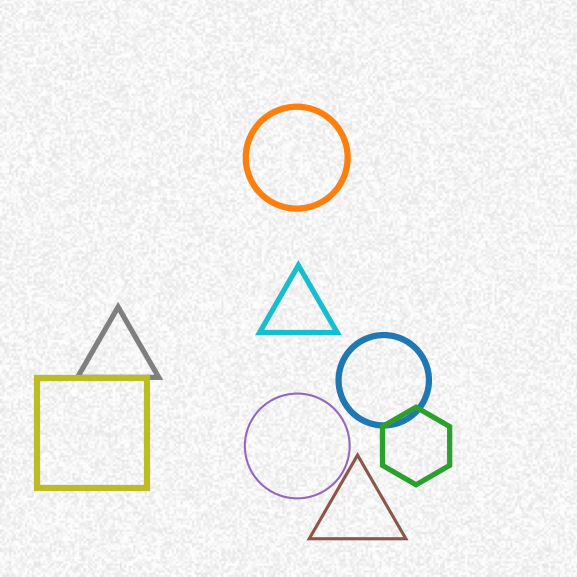[{"shape": "circle", "thickness": 3, "radius": 0.39, "center": [0.664, 0.341]}, {"shape": "circle", "thickness": 3, "radius": 0.44, "center": [0.514, 0.726]}, {"shape": "hexagon", "thickness": 2.5, "radius": 0.34, "center": [0.72, 0.227]}, {"shape": "circle", "thickness": 1, "radius": 0.45, "center": [0.515, 0.227]}, {"shape": "triangle", "thickness": 1.5, "radius": 0.48, "center": [0.619, 0.115]}, {"shape": "triangle", "thickness": 2.5, "radius": 0.41, "center": [0.205, 0.386]}, {"shape": "square", "thickness": 3, "radius": 0.48, "center": [0.16, 0.25]}, {"shape": "triangle", "thickness": 2.5, "radius": 0.39, "center": [0.517, 0.462]}]